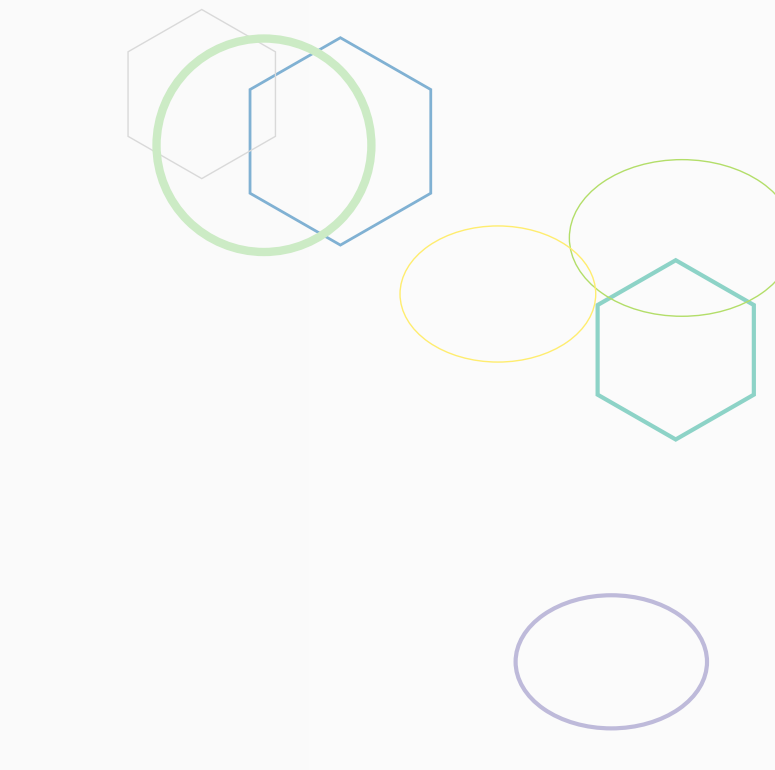[{"shape": "hexagon", "thickness": 1.5, "radius": 0.58, "center": [0.872, 0.546]}, {"shape": "oval", "thickness": 1.5, "radius": 0.62, "center": [0.789, 0.14]}, {"shape": "hexagon", "thickness": 1, "radius": 0.67, "center": [0.439, 0.816]}, {"shape": "oval", "thickness": 0.5, "radius": 0.73, "center": [0.88, 0.691]}, {"shape": "hexagon", "thickness": 0.5, "radius": 0.55, "center": [0.26, 0.878]}, {"shape": "circle", "thickness": 3, "radius": 0.69, "center": [0.341, 0.811]}, {"shape": "oval", "thickness": 0.5, "radius": 0.63, "center": [0.642, 0.618]}]